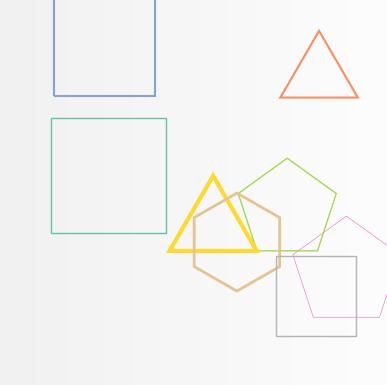[{"shape": "square", "thickness": 1, "radius": 0.74, "center": [0.281, 0.544]}, {"shape": "triangle", "thickness": 1.5, "radius": 0.58, "center": [0.823, 0.804]}, {"shape": "square", "thickness": 1.5, "radius": 0.65, "center": [0.27, 0.879]}, {"shape": "pentagon", "thickness": 0.5, "radius": 0.73, "center": [0.894, 0.293]}, {"shape": "pentagon", "thickness": 1, "radius": 0.66, "center": [0.741, 0.456]}, {"shape": "triangle", "thickness": 3, "radius": 0.65, "center": [0.55, 0.413]}, {"shape": "hexagon", "thickness": 2, "radius": 0.64, "center": [0.611, 0.371]}, {"shape": "square", "thickness": 1, "radius": 0.52, "center": [0.816, 0.23]}]